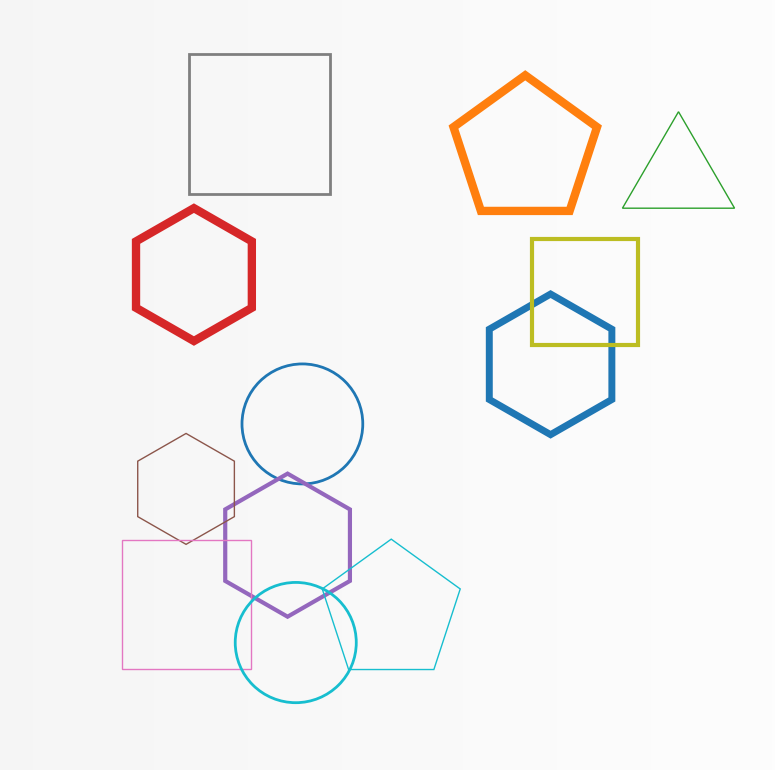[{"shape": "hexagon", "thickness": 2.5, "radius": 0.46, "center": [0.71, 0.527]}, {"shape": "circle", "thickness": 1, "radius": 0.39, "center": [0.39, 0.449]}, {"shape": "pentagon", "thickness": 3, "radius": 0.49, "center": [0.678, 0.805]}, {"shape": "triangle", "thickness": 0.5, "radius": 0.42, "center": [0.875, 0.771]}, {"shape": "hexagon", "thickness": 3, "radius": 0.43, "center": [0.25, 0.643]}, {"shape": "hexagon", "thickness": 1.5, "radius": 0.46, "center": [0.371, 0.292]}, {"shape": "hexagon", "thickness": 0.5, "radius": 0.36, "center": [0.24, 0.365]}, {"shape": "square", "thickness": 0.5, "radius": 0.42, "center": [0.24, 0.215]}, {"shape": "square", "thickness": 1, "radius": 0.46, "center": [0.334, 0.839]}, {"shape": "square", "thickness": 1.5, "radius": 0.34, "center": [0.755, 0.621]}, {"shape": "circle", "thickness": 1, "radius": 0.39, "center": [0.382, 0.166]}, {"shape": "pentagon", "thickness": 0.5, "radius": 0.47, "center": [0.505, 0.206]}]